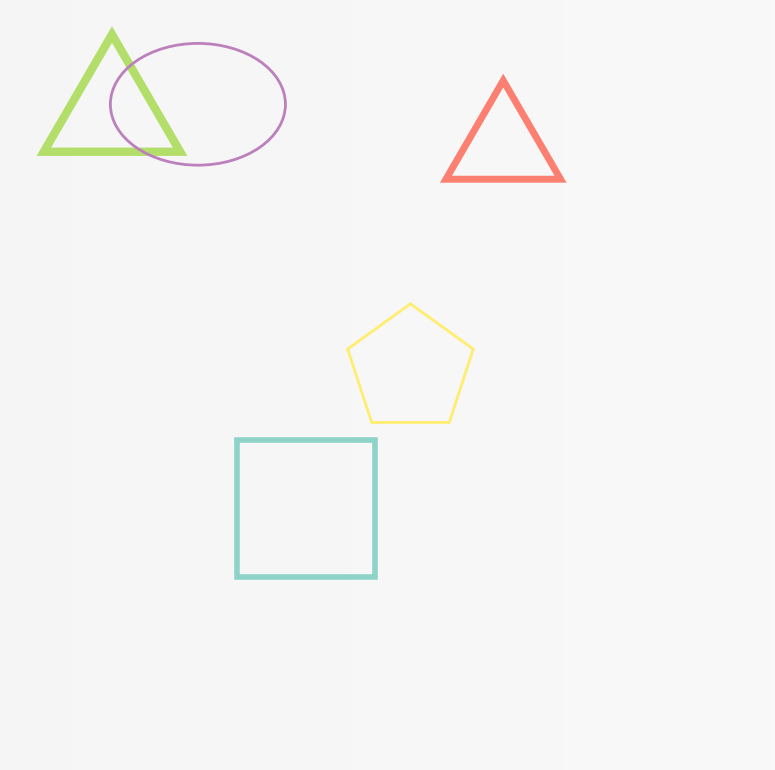[{"shape": "square", "thickness": 2, "radius": 0.44, "center": [0.395, 0.339]}, {"shape": "triangle", "thickness": 2.5, "radius": 0.43, "center": [0.649, 0.81]}, {"shape": "triangle", "thickness": 3, "radius": 0.51, "center": [0.144, 0.854]}, {"shape": "oval", "thickness": 1, "radius": 0.56, "center": [0.255, 0.865]}, {"shape": "pentagon", "thickness": 1, "radius": 0.43, "center": [0.53, 0.52]}]